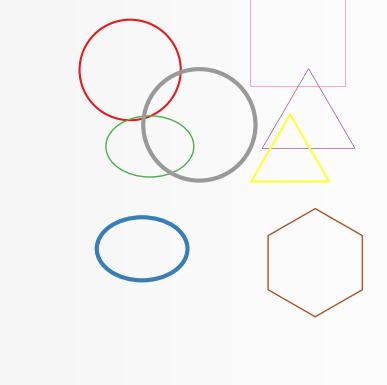[{"shape": "circle", "thickness": 1.5, "radius": 0.65, "center": [0.336, 0.818]}, {"shape": "oval", "thickness": 3, "radius": 0.59, "center": [0.367, 0.354]}, {"shape": "oval", "thickness": 1, "radius": 0.57, "center": [0.387, 0.62]}, {"shape": "triangle", "thickness": 0.5, "radius": 0.69, "center": [0.796, 0.684]}, {"shape": "triangle", "thickness": 1.5, "radius": 0.58, "center": [0.749, 0.587]}, {"shape": "hexagon", "thickness": 1, "radius": 0.7, "center": [0.814, 0.318]}, {"shape": "square", "thickness": 0.5, "radius": 0.61, "center": [0.768, 0.898]}, {"shape": "circle", "thickness": 3, "radius": 0.72, "center": [0.515, 0.676]}]